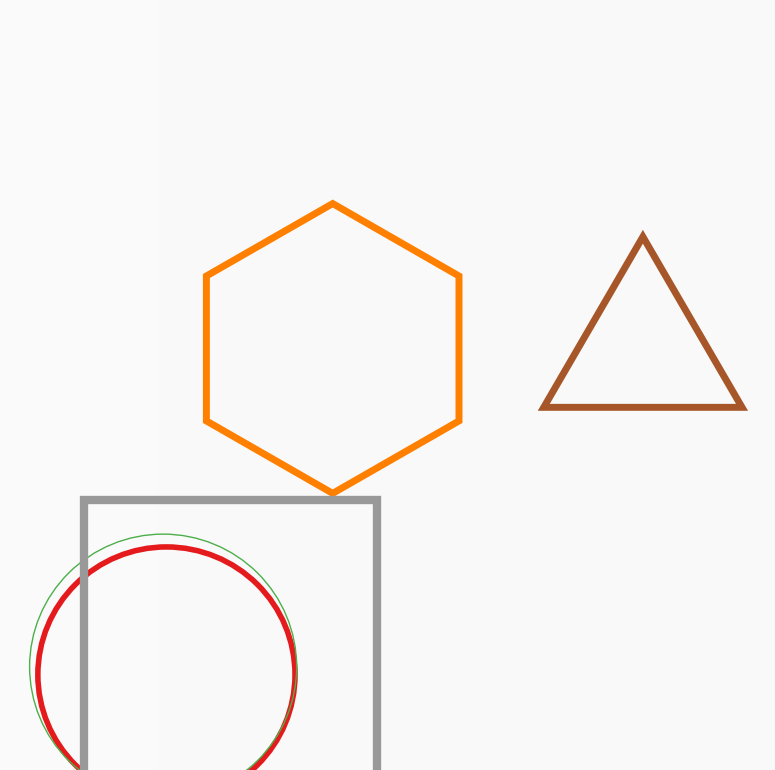[{"shape": "circle", "thickness": 2, "radius": 0.83, "center": [0.215, 0.124]}, {"shape": "circle", "thickness": 0.5, "radius": 0.86, "center": [0.21, 0.134]}, {"shape": "hexagon", "thickness": 2.5, "radius": 0.94, "center": [0.429, 0.547]}, {"shape": "triangle", "thickness": 2.5, "radius": 0.74, "center": [0.83, 0.545]}, {"shape": "square", "thickness": 3, "radius": 0.95, "center": [0.297, 0.162]}]